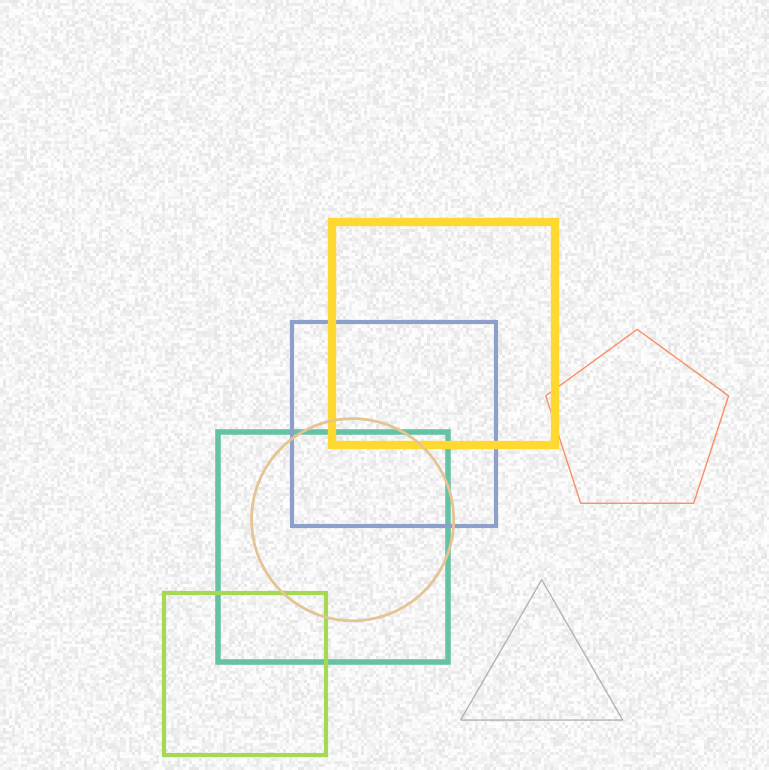[{"shape": "square", "thickness": 2, "radius": 0.74, "center": [0.432, 0.29]}, {"shape": "pentagon", "thickness": 0.5, "radius": 0.62, "center": [0.828, 0.447]}, {"shape": "square", "thickness": 1.5, "radius": 0.66, "center": [0.512, 0.449]}, {"shape": "square", "thickness": 1.5, "radius": 0.53, "center": [0.319, 0.125]}, {"shape": "square", "thickness": 3, "radius": 0.72, "center": [0.576, 0.567]}, {"shape": "circle", "thickness": 1, "radius": 0.66, "center": [0.458, 0.325]}, {"shape": "triangle", "thickness": 0.5, "radius": 0.61, "center": [0.704, 0.126]}]